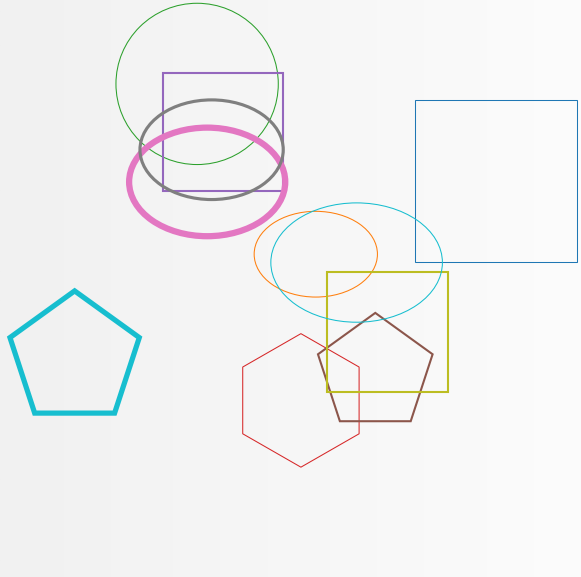[{"shape": "square", "thickness": 0.5, "radius": 0.7, "center": [0.853, 0.686]}, {"shape": "oval", "thickness": 0.5, "radius": 0.53, "center": [0.543, 0.559]}, {"shape": "circle", "thickness": 0.5, "radius": 0.7, "center": [0.339, 0.854]}, {"shape": "hexagon", "thickness": 0.5, "radius": 0.58, "center": [0.518, 0.306]}, {"shape": "square", "thickness": 1, "radius": 0.51, "center": [0.384, 0.771]}, {"shape": "pentagon", "thickness": 1, "radius": 0.52, "center": [0.646, 0.354]}, {"shape": "oval", "thickness": 3, "radius": 0.67, "center": [0.356, 0.684]}, {"shape": "oval", "thickness": 1.5, "radius": 0.62, "center": [0.364, 0.74]}, {"shape": "square", "thickness": 1, "radius": 0.52, "center": [0.666, 0.424]}, {"shape": "pentagon", "thickness": 2.5, "radius": 0.58, "center": [0.128, 0.378]}, {"shape": "oval", "thickness": 0.5, "radius": 0.74, "center": [0.614, 0.544]}]